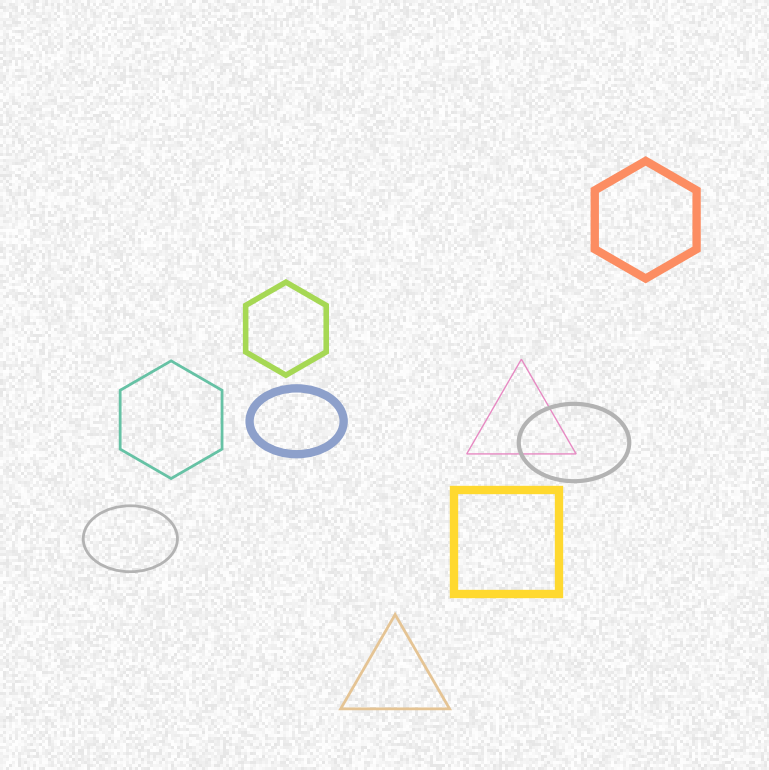[{"shape": "hexagon", "thickness": 1, "radius": 0.38, "center": [0.222, 0.455]}, {"shape": "hexagon", "thickness": 3, "radius": 0.38, "center": [0.839, 0.715]}, {"shape": "oval", "thickness": 3, "radius": 0.31, "center": [0.385, 0.453]}, {"shape": "triangle", "thickness": 0.5, "radius": 0.41, "center": [0.677, 0.451]}, {"shape": "hexagon", "thickness": 2, "radius": 0.3, "center": [0.371, 0.573]}, {"shape": "square", "thickness": 3, "radius": 0.34, "center": [0.658, 0.296]}, {"shape": "triangle", "thickness": 1, "radius": 0.41, "center": [0.513, 0.12]}, {"shape": "oval", "thickness": 1.5, "radius": 0.36, "center": [0.745, 0.425]}, {"shape": "oval", "thickness": 1, "radius": 0.31, "center": [0.169, 0.3]}]